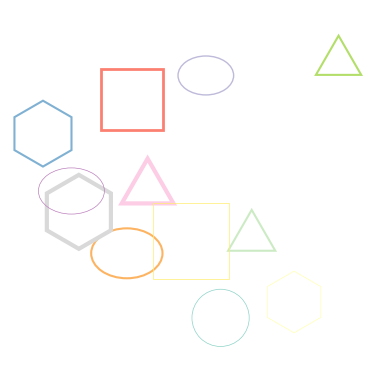[{"shape": "circle", "thickness": 0.5, "radius": 0.37, "center": [0.573, 0.174]}, {"shape": "hexagon", "thickness": 0.5, "radius": 0.4, "center": [0.764, 0.216]}, {"shape": "oval", "thickness": 1, "radius": 0.36, "center": [0.535, 0.804]}, {"shape": "square", "thickness": 2, "radius": 0.4, "center": [0.343, 0.742]}, {"shape": "hexagon", "thickness": 1.5, "radius": 0.43, "center": [0.112, 0.653]}, {"shape": "oval", "thickness": 1.5, "radius": 0.46, "center": [0.329, 0.342]}, {"shape": "triangle", "thickness": 1.5, "radius": 0.34, "center": [0.879, 0.839]}, {"shape": "triangle", "thickness": 3, "radius": 0.39, "center": [0.383, 0.51]}, {"shape": "hexagon", "thickness": 3, "radius": 0.48, "center": [0.205, 0.45]}, {"shape": "oval", "thickness": 0.5, "radius": 0.43, "center": [0.185, 0.504]}, {"shape": "triangle", "thickness": 1.5, "radius": 0.35, "center": [0.654, 0.384]}, {"shape": "square", "thickness": 0.5, "radius": 0.49, "center": [0.496, 0.375]}]